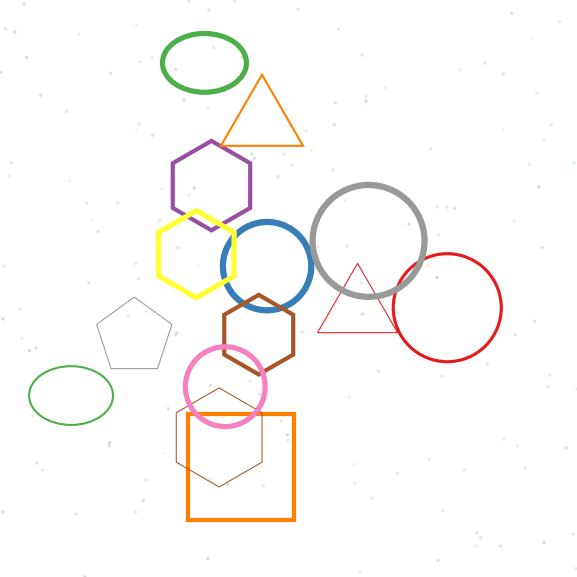[{"shape": "circle", "thickness": 1.5, "radius": 0.47, "center": [0.775, 0.466]}, {"shape": "triangle", "thickness": 0.5, "radius": 0.4, "center": [0.619, 0.463]}, {"shape": "circle", "thickness": 3, "radius": 0.38, "center": [0.462, 0.538]}, {"shape": "oval", "thickness": 2.5, "radius": 0.36, "center": [0.354, 0.89]}, {"shape": "oval", "thickness": 1, "radius": 0.36, "center": [0.123, 0.314]}, {"shape": "hexagon", "thickness": 2, "radius": 0.39, "center": [0.366, 0.678]}, {"shape": "triangle", "thickness": 1, "radius": 0.41, "center": [0.454, 0.788]}, {"shape": "square", "thickness": 2, "radius": 0.46, "center": [0.417, 0.191]}, {"shape": "hexagon", "thickness": 2.5, "radius": 0.38, "center": [0.34, 0.559]}, {"shape": "hexagon", "thickness": 2, "radius": 0.34, "center": [0.448, 0.42]}, {"shape": "hexagon", "thickness": 0.5, "radius": 0.43, "center": [0.379, 0.242]}, {"shape": "circle", "thickness": 2.5, "radius": 0.35, "center": [0.39, 0.33]}, {"shape": "circle", "thickness": 3, "radius": 0.48, "center": [0.638, 0.582]}, {"shape": "pentagon", "thickness": 0.5, "radius": 0.34, "center": [0.233, 0.416]}]